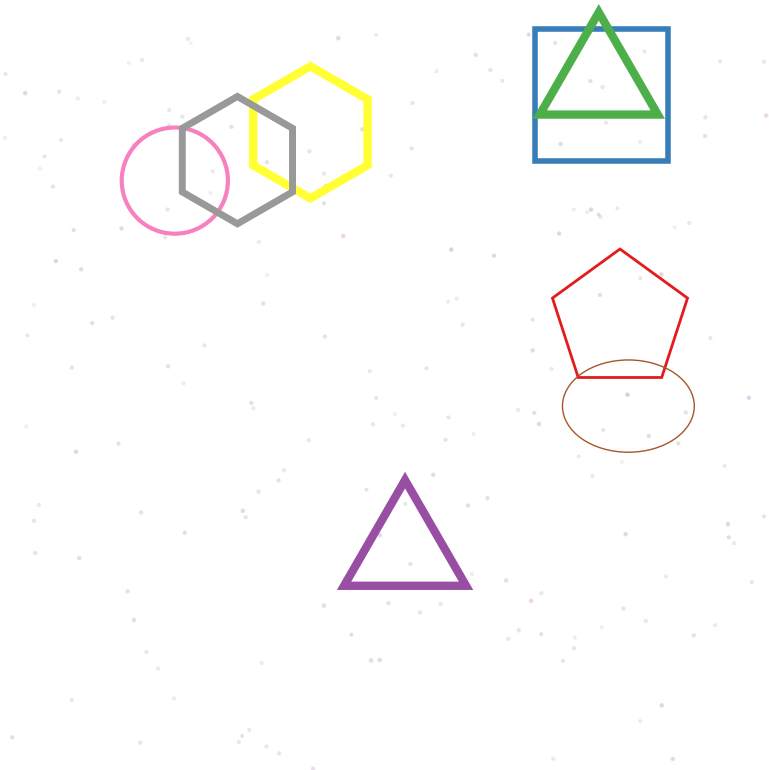[{"shape": "pentagon", "thickness": 1, "radius": 0.46, "center": [0.805, 0.584]}, {"shape": "square", "thickness": 2, "radius": 0.43, "center": [0.781, 0.877]}, {"shape": "triangle", "thickness": 3, "radius": 0.44, "center": [0.778, 0.895]}, {"shape": "triangle", "thickness": 3, "radius": 0.46, "center": [0.526, 0.285]}, {"shape": "hexagon", "thickness": 3, "radius": 0.43, "center": [0.403, 0.828]}, {"shape": "oval", "thickness": 0.5, "radius": 0.43, "center": [0.816, 0.473]}, {"shape": "circle", "thickness": 1.5, "radius": 0.34, "center": [0.227, 0.765]}, {"shape": "hexagon", "thickness": 2.5, "radius": 0.41, "center": [0.308, 0.792]}]